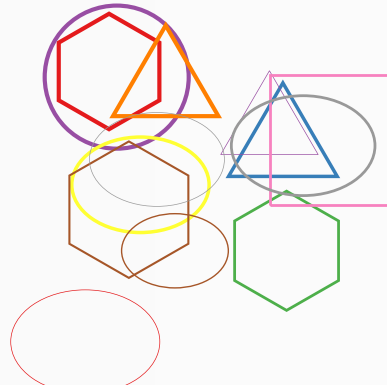[{"shape": "oval", "thickness": 0.5, "radius": 0.96, "center": [0.22, 0.112]}, {"shape": "hexagon", "thickness": 3, "radius": 0.75, "center": [0.281, 0.814]}, {"shape": "triangle", "thickness": 2.5, "radius": 0.81, "center": [0.73, 0.623]}, {"shape": "hexagon", "thickness": 2, "radius": 0.77, "center": [0.74, 0.349]}, {"shape": "triangle", "thickness": 0.5, "radius": 0.73, "center": [0.695, 0.671]}, {"shape": "circle", "thickness": 3, "radius": 0.93, "center": [0.301, 0.8]}, {"shape": "triangle", "thickness": 3, "radius": 0.79, "center": [0.428, 0.777]}, {"shape": "oval", "thickness": 2.5, "radius": 0.89, "center": [0.362, 0.52]}, {"shape": "hexagon", "thickness": 1.5, "radius": 0.89, "center": [0.333, 0.455]}, {"shape": "oval", "thickness": 1, "radius": 0.69, "center": [0.452, 0.349]}, {"shape": "square", "thickness": 2, "radius": 0.84, "center": [0.866, 0.636]}, {"shape": "oval", "thickness": 2, "radius": 0.93, "center": [0.782, 0.622]}, {"shape": "oval", "thickness": 0.5, "radius": 0.87, "center": [0.405, 0.586]}]